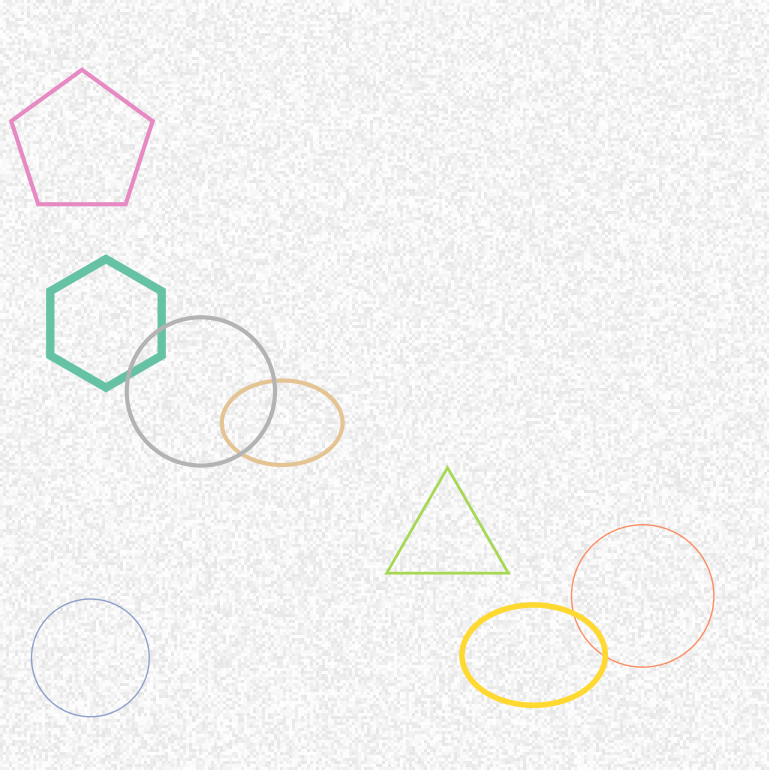[{"shape": "hexagon", "thickness": 3, "radius": 0.42, "center": [0.138, 0.58]}, {"shape": "circle", "thickness": 0.5, "radius": 0.46, "center": [0.835, 0.226]}, {"shape": "circle", "thickness": 0.5, "radius": 0.38, "center": [0.117, 0.146]}, {"shape": "pentagon", "thickness": 1.5, "radius": 0.48, "center": [0.106, 0.813]}, {"shape": "triangle", "thickness": 1, "radius": 0.46, "center": [0.581, 0.301]}, {"shape": "oval", "thickness": 2, "radius": 0.47, "center": [0.693, 0.149]}, {"shape": "oval", "thickness": 1.5, "radius": 0.39, "center": [0.367, 0.451]}, {"shape": "circle", "thickness": 1.5, "radius": 0.48, "center": [0.261, 0.492]}]